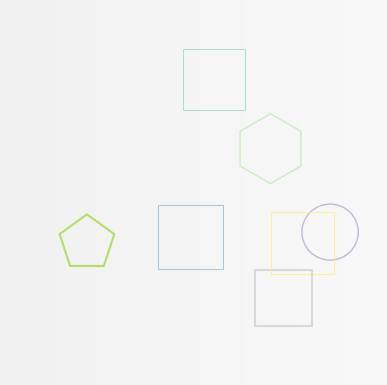[{"shape": "square", "thickness": 0.5, "radius": 0.4, "center": [0.552, 0.794]}, {"shape": "circle", "thickness": 1, "radius": 0.36, "center": [0.852, 0.397]}, {"shape": "square", "thickness": 0.5, "radius": 0.42, "center": [0.492, 0.384]}, {"shape": "pentagon", "thickness": 1.5, "radius": 0.37, "center": [0.224, 0.369]}, {"shape": "square", "thickness": 1.5, "radius": 0.37, "center": [0.731, 0.226]}, {"shape": "hexagon", "thickness": 1, "radius": 0.45, "center": [0.698, 0.614]}, {"shape": "square", "thickness": 0.5, "radius": 0.4, "center": [0.78, 0.369]}]